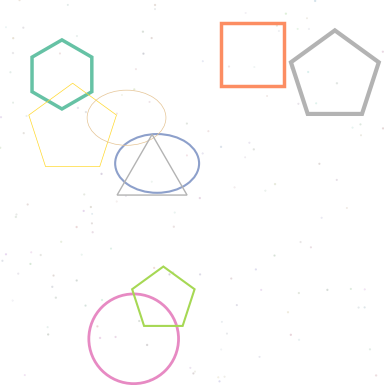[{"shape": "hexagon", "thickness": 2.5, "radius": 0.45, "center": [0.161, 0.807]}, {"shape": "square", "thickness": 2.5, "radius": 0.41, "center": [0.656, 0.858]}, {"shape": "oval", "thickness": 1.5, "radius": 0.55, "center": [0.408, 0.575]}, {"shape": "circle", "thickness": 2, "radius": 0.58, "center": [0.347, 0.12]}, {"shape": "pentagon", "thickness": 1.5, "radius": 0.43, "center": [0.424, 0.222]}, {"shape": "pentagon", "thickness": 0.5, "radius": 0.6, "center": [0.189, 0.664]}, {"shape": "oval", "thickness": 0.5, "radius": 0.51, "center": [0.329, 0.694]}, {"shape": "triangle", "thickness": 1, "radius": 0.52, "center": [0.395, 0.546]}, {"shape": "pentagon", "thickness": 3, "radius": 0.6, "center": [0.87, 0.801]}]